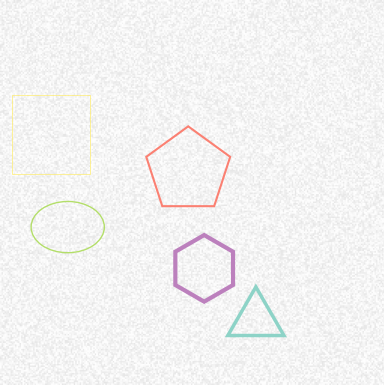[{"shape": "triangle", "thickness": 2.5, "radius": 0.42, "center": [0.665, 0.171]}, {"shape": "pentagon", "thickness": 1.5, "radius": 0.57, "center": [0.489, 0.557]}, {"shape": "oval", "thickness": 1, "radius": 0.48, "center": [0.176, 0.41]}, {"shape": "hexagon", "thickness": 3, "radius": 0.43, "center": [0.53, 0.303]}, {"shape": "square", "thickness": 0.5, "radius": 0.51, "center": [0.133, 0.65]}]